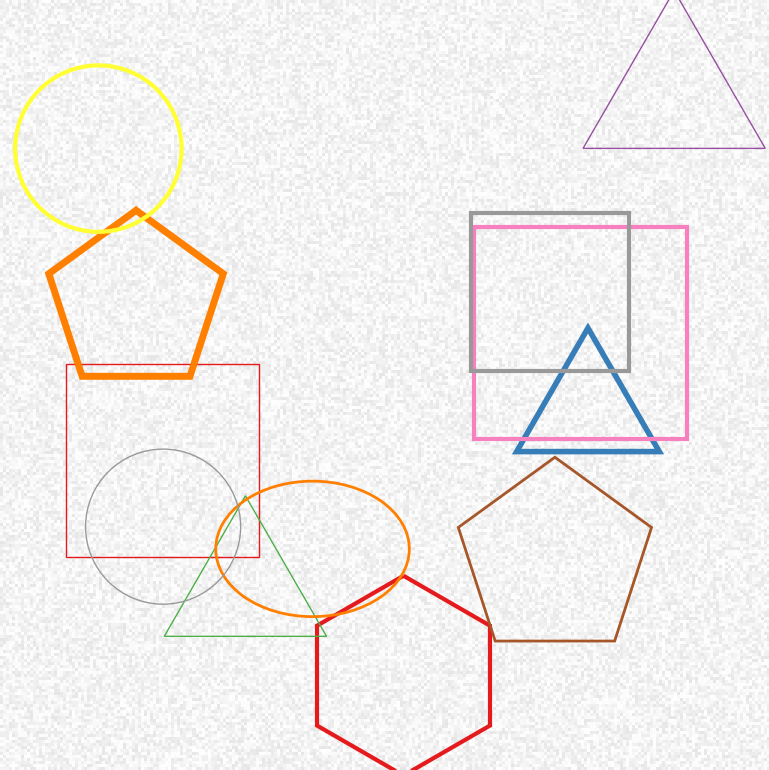[{"shape": "square", "thickness": 0.5, "radius": 0.63, "center": [0.211, 0.402]}, {"shape": "hexagon", "thickness": 1.5, "radius": 0.65, "center": [0.524, 0.123]}, {"shape": "triangle", "thickness": 2, "radius": 0.53, "center": [0.764, 0.467]}, {"shape": "triangle", "thickness": 0.5, "radius": 0.61, "center": [0.319, 0.234]}, {"shape": "triangle", "thickness": 0.5, "radius": 0.68, "center": [0.876, 0.876]}, {"shape": "pentagon", "thickness": 2.5, "radius": 0.6, "center": [0.177, 0.608]}, {"shape": "oval", "thickness": 1, "radius": 0.63, "center": [0.406, 0.287]}, {"shape": "circle", "thickness": 1.5, "radius": 0.54, "center": [0.128, 0.807]}, {"shape": "pentagon", "thickness": 1, "radius": 0.66, "center": [0.721, 0.274]}, {"shape": "square", "thickness": 1.5, "radius": 0.69, "center": [0.754, 0.567]}, {"shape": "square", "thickness": 1.5, "radius": 0.51, "center": [0.714, 0.621]}, {"shape": "circle", "thickness": 0.5, "radius": 0.5, "center": [0.212, 0.316]}]